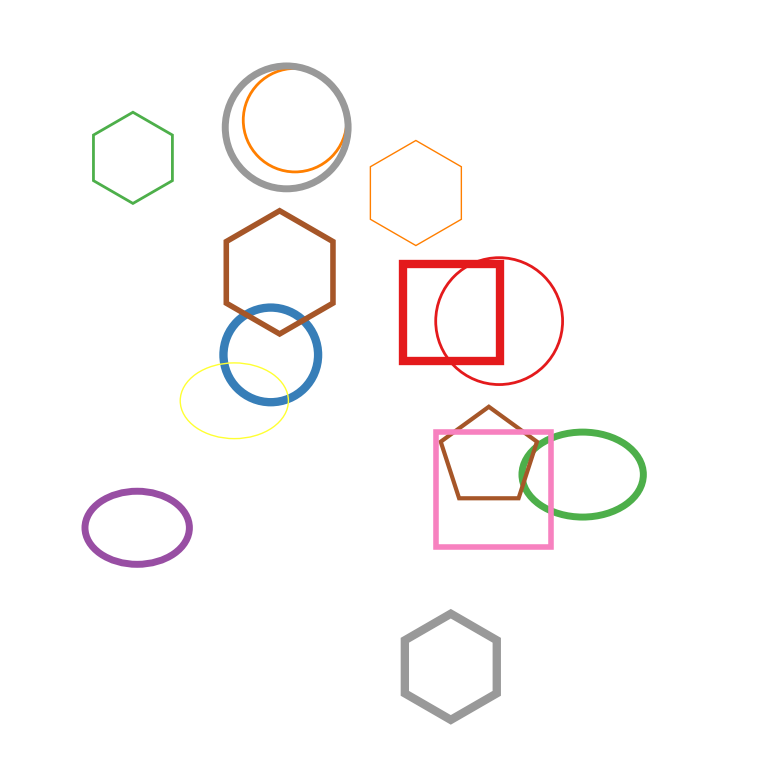[{"shape": "circle", "thickness": 1, "radius": 0.41, "center": [0.648, 0.583]}, {"shape": "square", "thickness": 3, "radius": 0.32, "center": [0.586, 0.594]}, {"shape": "circle", "thickness": 3, "radius": 0.31, "center": [0.352, 0.539]}, {"shape": "oval", "thickness": 2.5, "radius": 0.39, "center": [0.757, 0.384]}, {"shape": "hexagon", "thickness": 1, "radius": 0.3, "center": [0.173, 0.795]}, {"shape": "oval", "thickness": 2.5, "radius": 0.34, "center": [0.178, 0.315]}, {"shape": "circle", "thickness": 1, "radius": 0.34, "center": [0.383, 0.844]}, {"shape": "hexagon", "thickness": 0.5, "radius": 0.34, "center": [0.54, 0.749]}, {"shape": "oval", "thickness": 0.5, "radius": 0.35, "center": [0.304, 0.48]}, {"shape": "pentagon", "thickness": 1.5, "radius": 0.33, "center": [0.635, 0.406]}, {"shape": "hexagon", "thickness": 2, "radius": 0.4, "center": [0.363, 0.646]}, {"shape": "square", "thickness": 2, "radius": 0.37, "center": [0.641, 0.364]}, {"shape": "circle", "thickness": 2.5, "radius": 0.4, "center": [0.372, 0.835]}, {"shape": "hexagon", "thickness": 3, "radius": 0.34, "center": [0.585, 0.134]}]